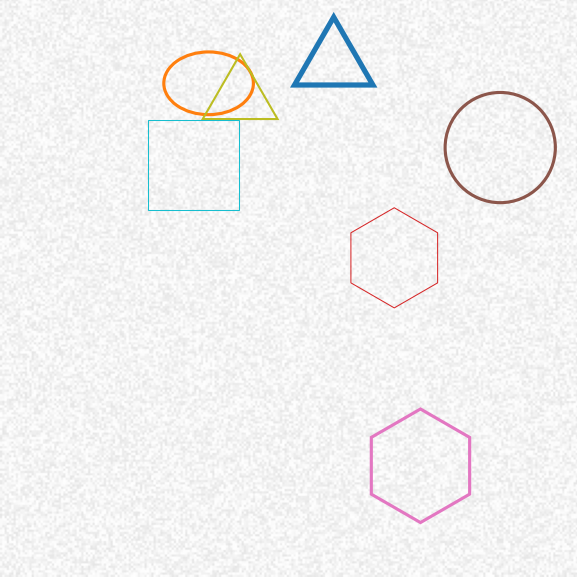[{"shape": "triangle", "thickness": 2.5, "radius": 0.39, "center": [0.578, 0.891]}, {"shape": "oval", "thickness": 1.5, "radius": 0.39, "center": [0.361, 0.855]}, {"shape": "hexagon", "thickness": 0.5, "radius": 0.43, "center": [0.683, 0.553]}, {"shape": "circle", "thickness": 1.5, "radius": 0.48, "center": [0.866, 0.744]}, {"shape": "hexagon", "thickness": 1.5, "radius": 0.49, "center": [0.728, 0.193]}, {"shape": "triangle", "thickness": 1, "radius": 0.37, "center": [0.416, 0.83]}, {"shape": "square", "thickness": 0.5, "radius": 0.39, "center": [0.335, 0.713]}]